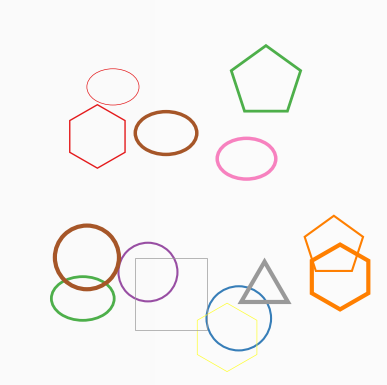[{"shape": "oval", "thickness": 0.5, "radius": 0.34, "center": [0.291, 0.774]}, {"shape": "hexagon", "thickness": 1, "radius": 0.41, "center": [0.251, 0.646]}, {"shape": "circle", "thickness": 1.5, "radius": 0.42, "center": [0.616, 0.173]}, {"shape": "pentagon", "thickness": 2, "radius": 0.47, "center": [0.686, 0.787]}, {"shape": "oval", "thickness": 2, "radius": 0.41, "center": [0.214, 0.225]}, {"shape": "circle", "thickness": 1.5, "radius": 0.38, "center": [0.382, 0.293]}, {"shape": "hexagon", "thickness": 3, "radius": 0.42, "center": [0.878, 0.281]}, {"shape": "pentagon", "thickness": 1.5, "radius": 0.4, "center": [0.862, 0.36]}, {"shape": "hexagon", "thickness": 0.5, "radius": 0.44, "center": [0.586, 0.124]}, {"shape": "circle", "thickness": 3, "radius": 0.41, "center": [0.224, 0.331]}, {"shape": "oval", "thickness": 2.5, "radius": 0.4, "center": [0.428, 0.654]}, {"shape": "oval", "thickness": 2.5, "radius": 0.38, "center": [0.636, 0.588]}, {"shape": "triangle", "thickness": 3, "radius": 0.35, "center": [0.683, 0.251]}, {"shape": "square", "thickness": 0.5, "radius": 0.47, "center": [0.442, 0.237]}]